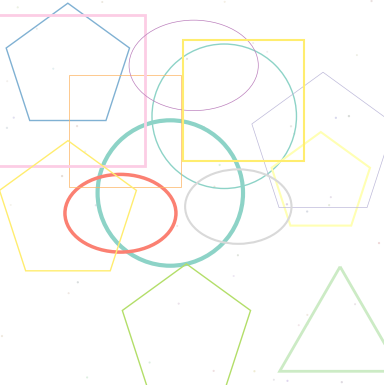[{"shape": "circle", "thickness": 1, "radius": 0.94, "center": [0.582, 0.698]}, {"shape": "circle", "thickness": 3, "radius": 0.94, "center": [0.442, 0.499]}, {"shape": "pentagon", "thickness": 1.5, "radius": 0.67, "center": [0.833, 0.523]}, {"shape": "pentagon", "thickness": 0.5, "radius": 0.97, "center": [0.839, 0.618]}, {"shape": "oval", "thickness": 2.5, "radius": 0.72, "center": [0.313, 0.446]}, {"shape": "pentagon", "thickness": 1, "radius": 0.84, "center": [0.176, 0.823]}, {"shape": "square", "thickness": 0.5, "radius": 0.73, "center": [0.324, 0.66]}, {"shape": "pentagon", "thickness": 1, "radius": 0.88, "center": [0.484, 0.139]}, {"shape": "square", "thickness": 2, "radius": 0.98, "center": [0.181, 0.765]}, {"shape": "oval", "thickness": 1.5, "radius": 0.69, "center": [0.619, 0.463]}, {"shape": "oval", "thickness": 0.5, "radius": 0.84, "center": [0.503, 0.83]}, {"shape": "triangle", "thickness": 2, "radius": 0.91, "center": [0.883, 0.126]}, {"shape": "pentagon", "thickness": 1, "radius": 0.93, "center": [0.177, 0.448]}, {"shape": "square", "thickness": 1.5, "radius": 0.78, "center": [0.632, 0.739]}]